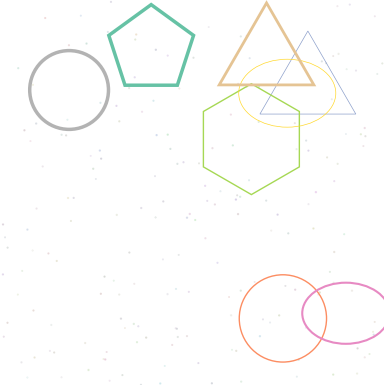[{"shape": "pentagon", "thickness": 2.5, "radius": 0.58, "center": [0.393, 0.872]}, {"shape": "circle", "thickness": 1, "radius": 0.57, "center": [0.735, 0.173]}, {"shape": "triangle", "thickness": 0.5, "radius": 0.72, "center": [0.8, 0.776]}, {"shape": "oval", "thickness": 1.5, "radius": 0.57, "center": [0.898, 0.186]}, {"shape": "hexagon", "thickness": 1, "radius": 0.72, "center": [0.653, 0.638]}, {"shape": "oval", "thickness": 0.5, "radius": 0.63, "center": [0.746, 0.758]}, {"shape": "triangle", "thickness": 2, "radius": 0.71, "center": [0.692, 0.85]}, {"shape": "circle", "thickness": 2.5, "radius": 0.51, "center": [0.179, 0.766]}]